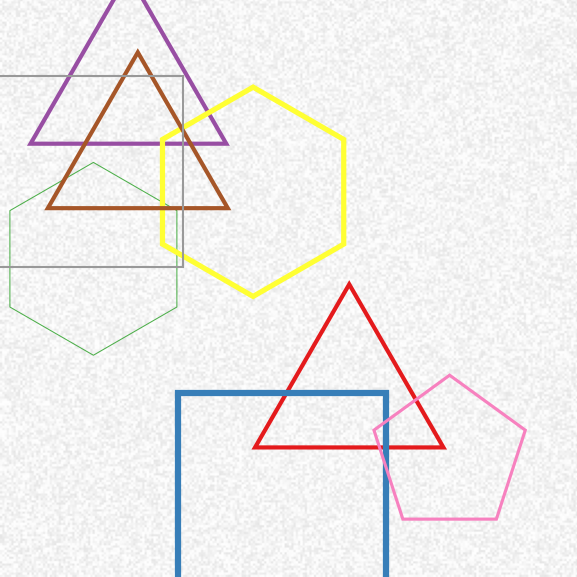[{"shape": "triangle", "thickness": 2, "radius": 0.94, "center": [0.605, 0.319]}, {"shape": "square", "thickness": 3, "radius": 0.9, "center": [0.488, 0.139]}, {"shape": "hexagon", "thickness": 0.5, "radius": 0.83, "center": [0.162, 0.551]}, {"shape": "triangle", "thickness": 2, "radius": 0.98, "center": [0.222, 0.848]}, {"shape": "hexagon", "thickness": 2.5, "radius": 0.91, "center": [0.438, 0.667]}, {"shape": "triangle", "thickness": 2, "radius": 0.9, "center": [0.239, 0.729]}, {"shape": "pentagon", "thickness": 1.5, "radius": 0.69, "center": [0.779, 0.212]}, {"shape": "square", "thickness": 1, "radius": 0.83, "center": [0.15, 0.702]}]